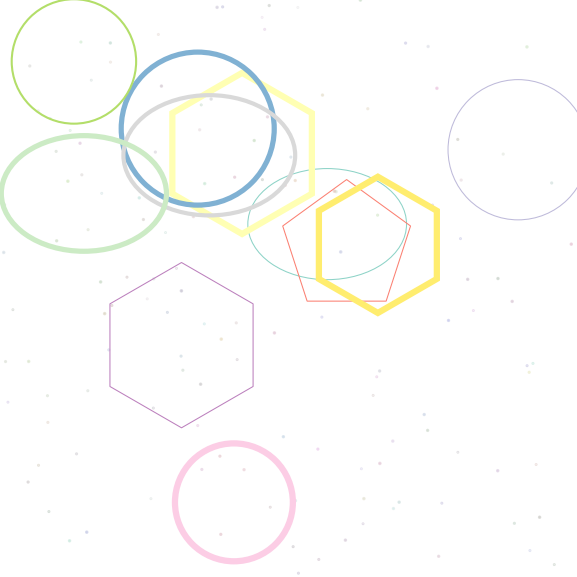[{"shape": "oval", "thickness": 0.5, "radius": 0.69, "center": [0.567, 0.611]}, {"shape": "hexagon", "thickness": 3, "radius": 0.7, "center": [0.419, 0.733]}, {"shape": "circle", "thickness": 0.5, "radius": 0.61, "center": [0.897, 0.74]}, {"shape": "pentagon", "thickness": 0.5, "radius": 0.58, "center": [0.6, 0.572]}, {"shape": "circle", "thickness": 2.5, "radius": 0.66, "center": [0.342, 0.776]}, {"shape": "circle", "thickness": 1, "radius": 0.54, "center": [0.128, 0.893]}, {"shape": "circle", "thickness": 3, "radius": 0.51, "center": [0.405, 0.129]}, {"shape": "oval", "thickness": 2, "radius": 0.74, "center": [0.362, 0.73]}, {"shape": "hexagon", "thickness": 0.5, "radius": 0.72, "center": [0.314, 0.401]}, {"shape": "oval", "thickness": 2.5, "radius": 0.72, "center": [0.145, 0.664]}, {"shape": "hexagon", "thickness": 3, "radius": 0.59, "center": [0.654, 0.575]}]